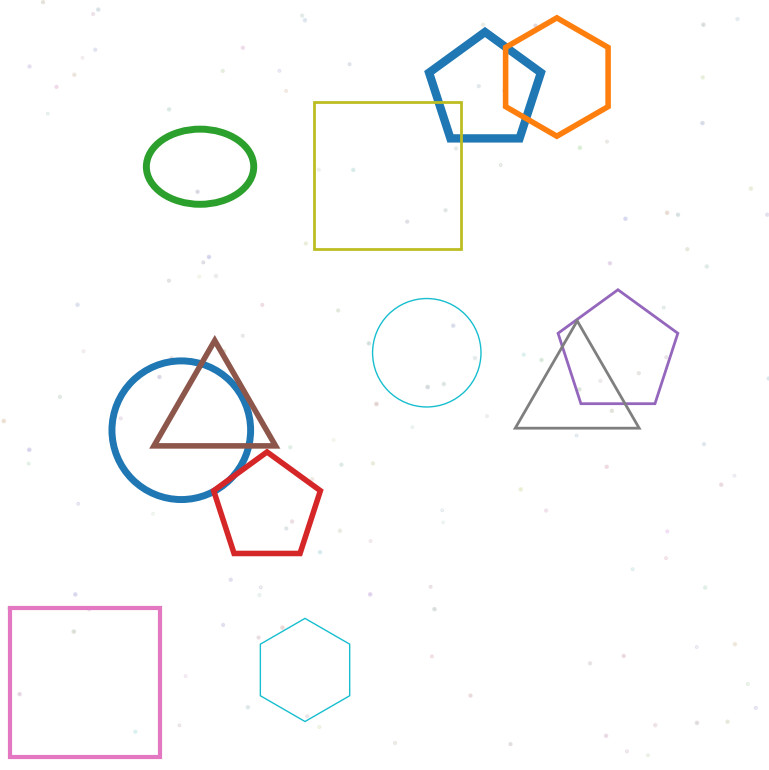[{"shape": "pentagon", "thickness": 3, "radius": 0.38, "center": [0.63, 0.882]}, {"shape": "circle", "thickness": 2.5, "radius": 0.45, "center": [0.235, 0.441]}, {"shape": "hexagon", "thickness": 2, "radius": 0.38, "center": [0.723, 0.9]}, {"shape": "oval", "thickness": 2.5, "radius": 0.35, "center": [0.26, 0.783]}, {"shape": "pentagon", "thickness": 2, "radius": 0.36, "center": [0.347, 0.34]}, {"shape": "pentagon", "thickness": 1, "radius": 0.41, "center": [0.803, 0.542]}, {"shape": "triangle", "thickness": 2, "radius": 0.46, "center": [0.279, 0.467]}, {"shape": "square", "thickness": 1.5, "radius": 0.49, "center": [0.111, 0.114]}, {"shape": "triangle", "thickness": 1, "radius": 0.46, "center": [0.75, 0.49]}, {"shape": "square", "thickness": 1, "radius": 0.48, "center": [0.504, 0.772]}, {"shape": "hexagon", "thickness": 0.5, "radius": 0.33, "center": [0.396, 0.13]}, {"shape": "circle", "thickness": 0.5, "radius": 0.35, "center": [0.554, 0.542]}]